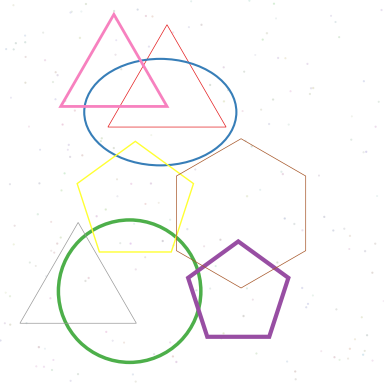[{"shape": "triangle", "thickness": 0.5, "radius": 0.89, "center": [0.434, 0.759]}, {"shape": "oval", "thickness": 1.5, "radius": 0.99, "center": [0.416, 0.709]}, {"shape": "circle", "thickness": 2.5, "radius": 0.92, "center": [0.337, 0.244]}, {"shape": "pentagon", "thickness": 3, "radius": 0.68, "center": [0.619, 0.236]}, {"shape": "pentagon", "thickness": 1, "radius": 0.79, "center": [0.351, 0.474]}, {"shape": "hexagon", "thickness": 0.5, "radius": 0.97, "center": [0.626, 0.446]}, {"shape": "triangle", "thickness": 2, "radius": 0.8, "center": [0.296, 0.803]}, {"shape": "triangle", "thickness": 0.5, "radius": 0.87, "center": [0.203, 0.248]}]